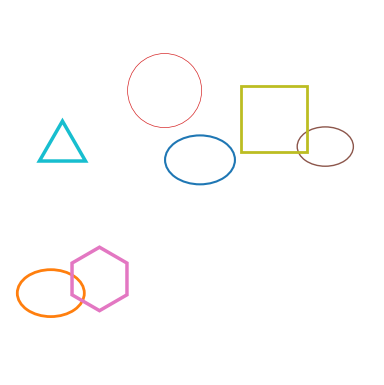[{"shape": "oval", "thickness": 1.5, "radius": 0.45, "center": [0.519, 0.585]}, {"shape": "oval", "thickness": 2, "radius": 0.44, "center": [0.132, 0.239]}, {"shape": "circle", "thickness": 0.5, "radius": 0.48, "center": [0.428, 0.765]}, {"shape": "oval", "thickness": 1, "radius": 0.36, "center": [0.845, 0.619]}, {"shape": "hexagon", "thickness": 2.5, "radius": 0.41, "center": [0.258, 0.275]}, {"shape": "square", "thickness": 2, "radius": 0.43, "center": [0.712, 0.691]}, {"shape": "triangle", "thickness": 2.5, "radius": 0.35, "center": [0.162, 0.616]}]